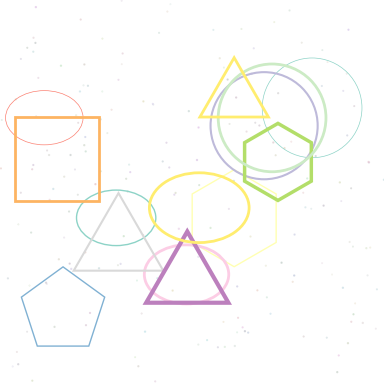[{"shape": "circle", "thickness": 0.5, "radius": 0.65, "center": [0.811, 0.72]}, {"shape": "oval", "thickness": 1, "radius": 0.51, "center": [0.302, 0.434]}, {"shape": "hexagon", "thickness": 1, "radius": 0.63, "center": [0.608, 0.433]}, {"shape": "circle", "thickness": 1.5, "radius": 0.7, "center": [0.686, 0.673]}, {"shape": "oval", "thickness": 0.5, "radius": 0.5, "center": [0.115, 0.694]}, {"shape": "pentagon", "thickness": 1, "radius": 0.57, "center": [0.164, 0.193]}, {"shape": "square", "thickness": 2, "radius": 0.55, "center": [0.148, 0.587]}, {"shape": "hexagon", "thickness": 2.5, "radius": 0.5, "center": [0.722, 0.579]}, {"shape": "oval", "thickness": 2, "radius": 0.55, "center": [0.485, 0.287]}, {"shape": "triangle", "thickness": 1.5, "radius": 0.67, "center": [0.308, 0.364]}, {"shape": "triangle", "thickness": 3, "radius": 0.62, "center": [0.486, 0.275]}, {"shape": "circle", "thickness": 2, "radius": 0.7, "center": [0.707, 0.694]}, {"shape": "triangle", "thickness": 2, "radius": 0.51, "center": [0.608, 0.747]}, {"shape": "oval", "thickness": 2, "radius": 0.65, "center": [0.518, 0.461]}]